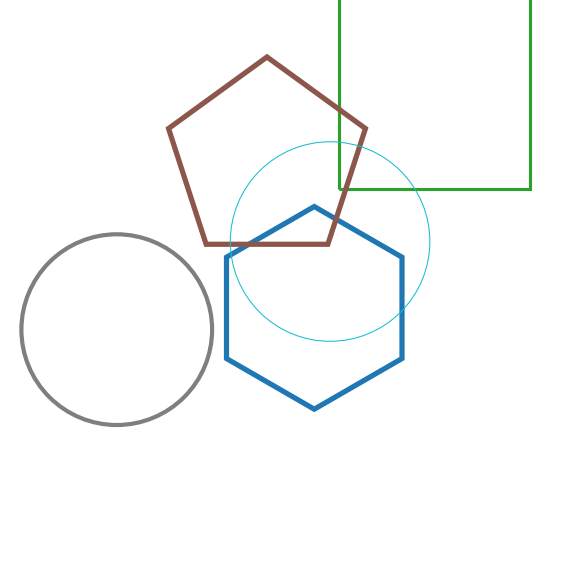[{"shape": "hexagon", "thickness": 2.5, "radius": 0.88, "center": [0.544, 0.466]}, {"shape": "square", "thickness": 1.5, "radius": 0.83, "center": [0.752, 0.838]}, {"shape": "pentagon", "thickness": 2.5, "radius": 0.9, "center": [0.462, 0.721]}, {"shape": "circle", "thickness": 2, "radius": 0.83, "center": [0.202, 0.428]}, {"shape": "circle", "thickness": 0.5, "radius": 0.86, "center": [0.572, 0.581]}]